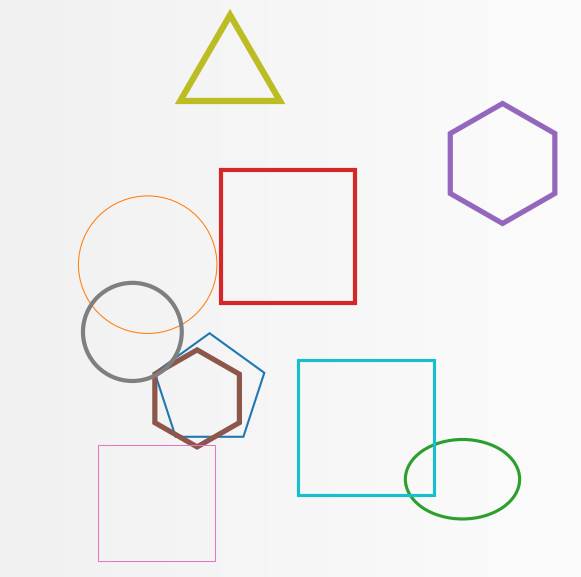[{"shape": "pentagon", "thickness": 1, "radius": 0.5, "center": [0.36, 0.323]}, {"shape": "circle", "thickness": 0.5, "radius": 0.6, "center": [0.254, 0.541]}, {"shape": "oval", "thickness": 1.5, "radius": 0.49, "center": [0.796, 0.169]}, {"shape": "square", "thickness": 2, "radius": 0.58, "center": [0.496, 0.59]}, {"shape": "hexagon", "thickness": 2.5, "radius": 0.52, "center": [0.865, 0.716]}, {"shape": "hexagon", "thickness": 2.5, "radius": 0.42, "center": [0.339, 0.309]}, {"shape": "square", "thickness": 0.5, "radius": 0.5, "center": [0.27, 0.128]}, {"shape": "circle", "thickness": 2, "radius": 0.42, "center": [0.228, 0.424]}, {"shape": "triangle", "thickness": 3, "radius": 0.5, "center": [0.396, 0.874]}, {"shape": "square", "thickness": 1.5, "radius": 0.58, "center": [0.63, 0.258]}]